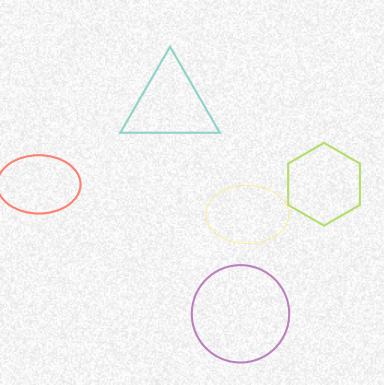[{"shape": "triangle", "thickness": 1.5, "radius": 0.75, "center": [0.442, 0.73]}, {"shape": "oval", "thickness": 1.5, "radius": 0.54, "center": [0.101, 0.521]}, {"shape": "hexagon", "thickness": 1.5, "radius": 0.54, "center": [0.842, 0.521]}, {"shape": "circle", "thickness": 1.5, "radius": 0.63, "center": [0.625, 0.185]}, {"shape": "oval", "thickness": 0.5, "radius": 0.54, "center": [0.642, 0.443]}]